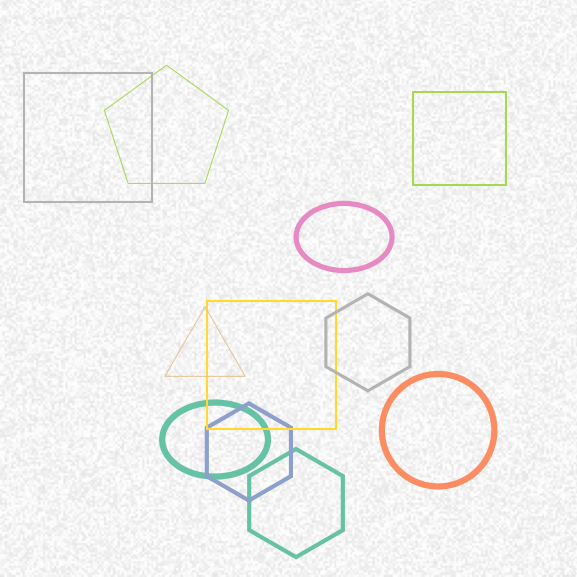[{"shape": "oval", "thickness": 3, "radius": 0.46, "center": [0.372, 0.238]}, {"shape": "hexagon", "thickness": 2, "radius": 0.47, "center": [0.513, 0.128]}, {"shape": "circle", "thickness": 3, "radius": 0.49, "center": [0.759, 0.254]}, {"shape": "hexagon", "thickness": 2, "radius": 0.42, "center": [0.431, 0.217]}, {"shape": "oval", "thickness": 2.5, "radius": 0.42, "center": [0.596, 0.589]}, {"shape": "square", "thickness": 1, "radius": 0.4, "center": [0.795, 0.759]}, {"shape": "pentagon", "thickness": 0.5, "radius": 0.57, "center": [0.288, 0.773]}, {"shape": "square", "thickness": 1, "radius": 0.56, "center": [0.47, 0.367]}, {"shape": "triangle", "thickness": 0.5, "radius": 0.4, "center": [0.355, 0.388]}, {"shape": "square", "thickness": 1, "radius": 0.56, "center": [0.152, 0.761]}, {"shape": "hexagon", "thickness": 1.5, "radius": 0.42, "center": [0.637, 0.406]}]